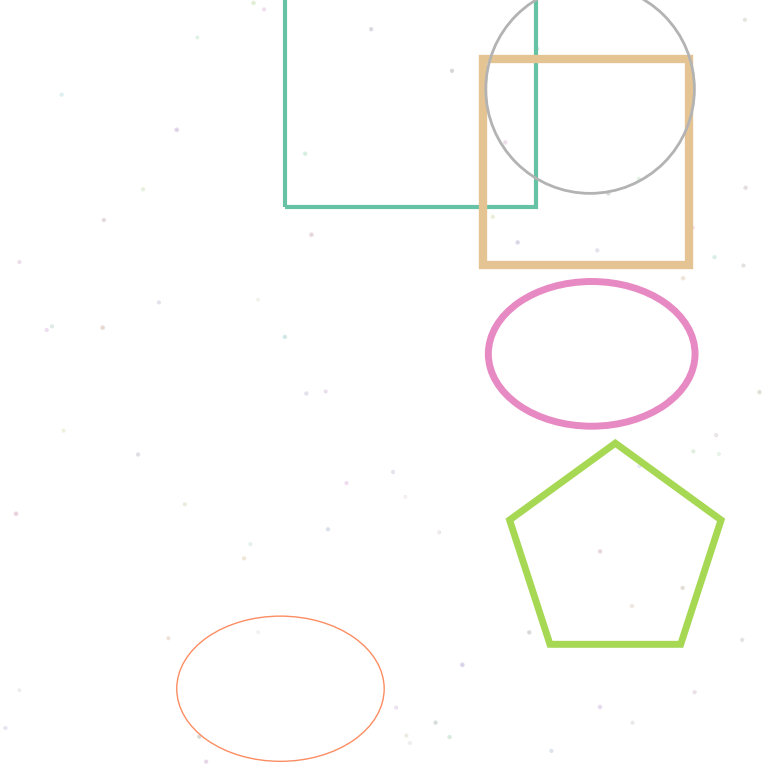[{"shape": "square", "thickness": 1.5, "radius": 0.82, "center": [0.533, 0.895]}, {"shape": "oval", "thickness": 0.5, "radius": 0.67, "center": [0.364, 0.106]}, {"shape": "oval", "thickness": 2.5, "radius": 0.67, "center": [0.768, 0.54]}, {"shape": "pentagon", "thickness": 2.5, "radius": 0.72, "center": [0.799, 0.28]}, {"shape": "square", "thickness": 3, "radius": 0.67, "center": [0.76, 0.789]}, {"shape": "circle", "thickness": 1, "radius": 0.68, "center": [0.766, 0.884]}]